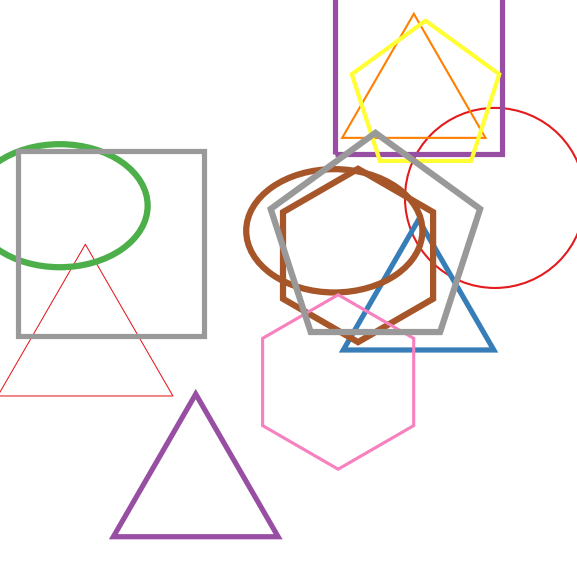[{"shape": "circle", "thickness": 1, "radius": 0.78, "center": [0.857, 0.656]}, {"shape": "triangle", "thickness": 0.5, "radius": 0.88, "center": [0.148, 0.401]}, {"shape": "triangle", "thickness": 2.5, "radius": 0.75, "center": [0.725, 0.468]}, {"shape": "oval", "thickness": 3, "radius": 0.76, "center": [0.103, 0.643]}, {"shape": "triangle", "thickness": 2.5, "radius": 0.82, "center": [0.339, 0.152]}, {"shape": "square", "thickness": 2.5, "radius": 0.72, "center": [0.725, 0.877]}, {"shape": "triangle", "thickness": 1, "radius": 0.72, "center": [0.717, 0.832]}, {"shape": "pentagon", "thickness": 2, "radius": 0.67, "center": [0.737, 0.829]}, {"shape": "oval", "thickness": 3, "radius": 0.76, "center": [0.579, 0.599]}, {"shape": "hexagon", "thickness": 3, "radius": 0.75, "center": [0.62, 0.557]}, {"shape": "hexagon", "thickness": 1.5, "radius": 0.76, "center": [0.586, 0.338]}, {"shape": "pentagon", "thickness": 3, "radius": 0.95, "center": [0.65, 0.578]}, {"shape": "square", "thickness": 2.5, "radius": 0.8, "center": [0.192, 0.577]}]